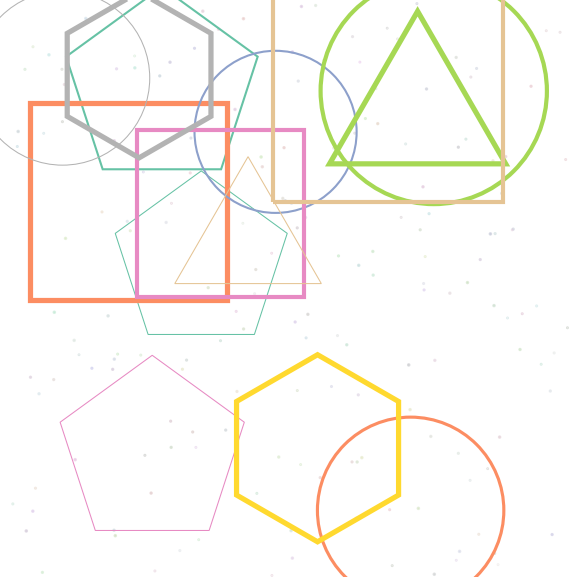[{"shape": "pentagon", "thickness": 1, "radius": 0.87, "center": [0.28, 0.847]}, {"shape": "pentagon", "thickness": 0.5, "radius": 0.78, "center": [0.348, 0.547]}, {"shape": "square", "thickness": 2.5, "radius": 0.85, "center": [0.222, 0.651]}, {"shape": "circle", "thickness": 1.5, "radius": 0.81, "center": [0.711, 0.115]}, {"shape": "circle", "thickness": 1, "radius": 0.7, "center": [0.477, 0.771]}, {"shape": "pentagon", "thickness": 0.5, "radius": 0.84, "center": [0.264, 0.216]}, {"shape": "square", "thickness": 2, "radius": 0.72, "center": [0.382, 0.63]}, {"shape": "triangle", "thickness": 2.5, "radius": 0.88, "center": [0.723, 0.803]}, {"shape": "circle", "thickness": 2, "radius": 0.98, "center": [0.751, 0.842]}, {"shape": "hexagon", "thickness": 2.5, "radius": 0.81, "center": [0.55, 0.223]}, {"shape": "square", "thickness": 2, "radius": 1.0, "center": [0.672, 0.848]}, {"shape": "triangle", "thickness": 0.5, "radius": 0.73, "center": [0.43, 0.581]}, {"shape": "circle", "thickness": 0.5, "radius": 0.75, "center": [0.108, 0.864]}, {"shape": "hexagon", "thickness": 2.5, "radius": 0.72, "center": [0.241, 0.87]}]